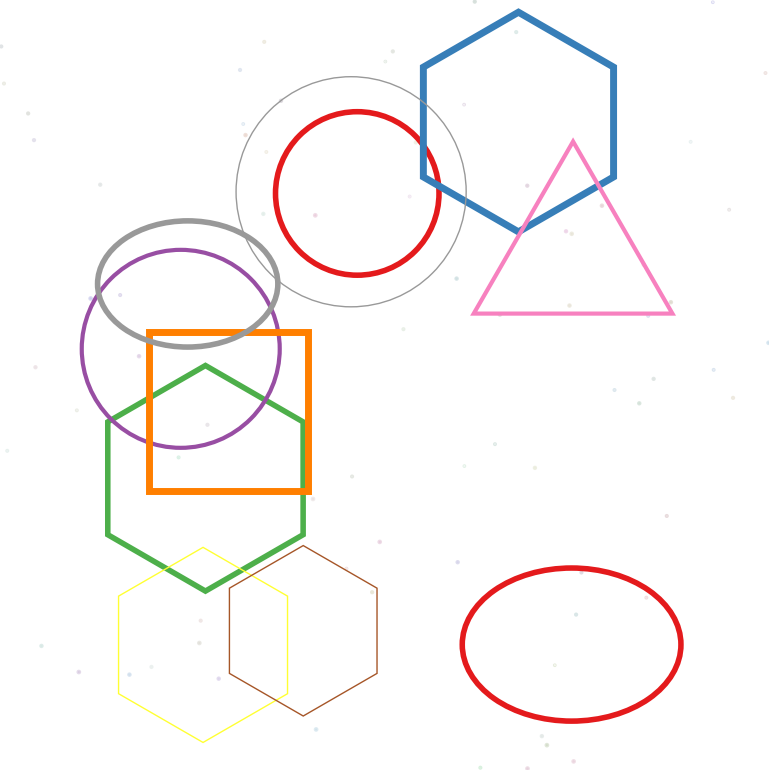[{"shape": "circle", "thickness": 2, "radius": 0.53, "center": [0.464, 0.749]}, {"shape": "oval", "thickness": 2, "radius": 0.71, "center": [0.742, 0.163]}, {"shape": "hexagon", "thickness": 2.5, "radius": 0.71, "center": [0.673, 0.842]}, {"shape": "hexagon", "thickness": 2, "radius": 0.73, "center": [0.267, 0.379]}, {"shape": "circle", "thickness": 1.5, "radius": 0.64, "center": [0.235, 0.547]}, {"shape": "square", "thickness": 2.5, "radius": 0.52, "center": [0.296, 0.465]}, {"shape": "hexagon", "thickness": 0.5, "radius": 0.63, "center": [0.264, 0.162]}, {"shape": "hexagon", "thickness": 0.5, "radius": 0.55, "center": [0.394, 0.181]}, {"shape": "triangle", "thickness": 1.5, "radius": 0.74, "center": [0.744, 0.667]}, {"shape": "circle", "thickness": 0.5, "radius": 0.75, "center": [0.456, 0.751]}, {"shape": "oval", "thickness": 2, "radius": 0.59, "center": [0.244, 0.631]}]